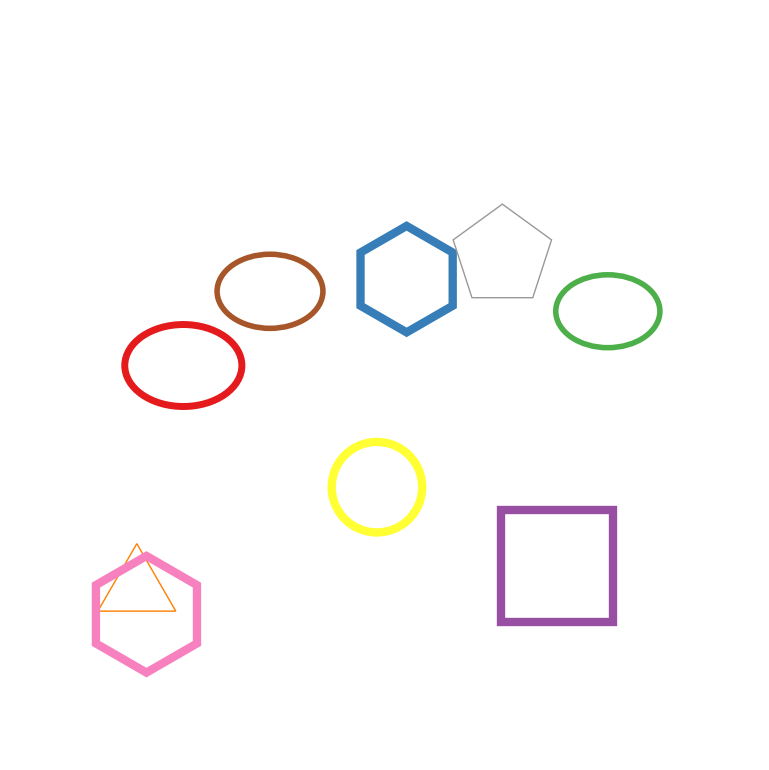[{"shape": "oval", "thickness": 2.5, "radius": 0.38, "center": [0.238, 0.525]}, {"shape": "hexagon", "thickness": 3, "radius": 0.35, "center": [0.528, 0.637]}, {"shape": "oval", "thickness": 2, "radius": 0.34, "center": [0.789, 0.596]}, {"shape": "square", "thickness": 3, "radius": 0.36, "center": [0.724, 0.265]}, {"shape": "triangle", "thickness": 0.5, "radius": 0.29, "center": [0.178, 0.236]}, {"shape": "circle", "thickness": 3, "radius": 0.29, "center": [0.49, 0.367]}, {"shape": "oval", "thickness": 2, "radius": 0.34, "center": [0.351, 0.622]}, {"shape": "hexagon", "thickness": 3, "radius": 0.38, "center": [0.19, 0.202]}, {"shape": "pentagon", "thickness": 0.5, "radius": 0.34, "center": [0.652, 0.668]}]